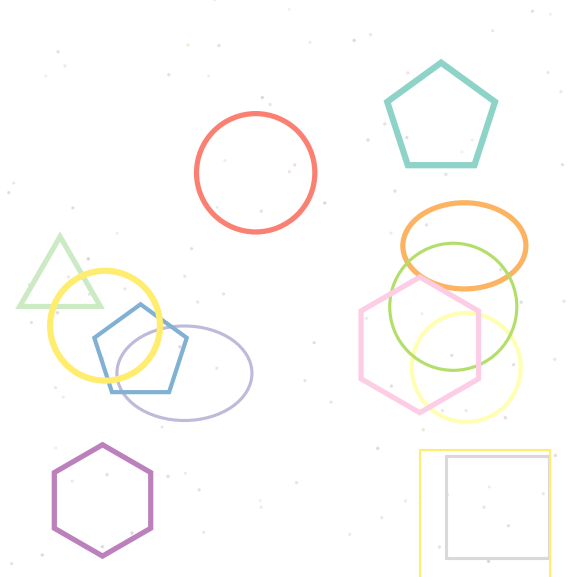[{"shape": "pentagon", "thickness": 3, "radius": 0.49, "center": [0.764, 0.792]}, {"shape": "circle", "thickness": 2, "radius": 0.47, "center": [0.807, 0.363]}, {"shape": "oval", "thickness": 1.5, "radius": 0.58, "center": [0.319, 0.353]}, {"shape": "circle", "thickness": 2.5, "radius": 0.51, "center": [0.443, 0.7]}, {"shape": "pentagon", "thickness": 2, "radius": 0.42, "center": [0.243, 0.388]}, {"shape": "oval", "thickness": 2.5, "radius": 0.53, "center": [0.804, 0.573]}, {"shape": "circle", "thickness": 1.5, "radius": 0.55, "center": [0.785, 0.468]}, {"shape": "hexagon", "thickness": 2.5, "radius": 0.59, "center": [0.727, 0.402]}, {"shape": "square", "thickness": 1.5, "radius": 0.45, "center": [0.862, 0.121]}, {"shape": "hexagon", "thickness": 2.5, "radius": 0.48, "center": [0.178, 0.133]}, {"shape": "triangle", "thickness": 2.5, "radius": 0.4, "center": [0.104, 0.509]}, {"shape": "circle", "thickness": 3, "radius": 0.48, "center": [0.182, 0.435]}, {"shape": "square", "thickness": 1, "radius": 0.56, "center": [0.841, 0.107]}]